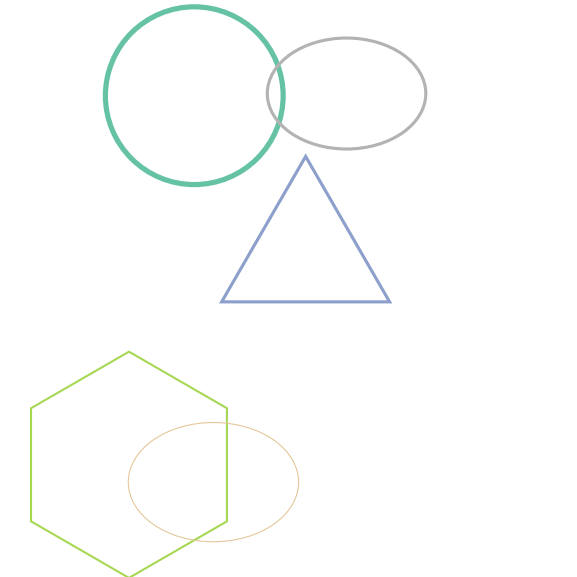[{"shape": "circle", "thickness": 2.5, "radius": 0.77, "center": [0.336, 0.833]}, {"shape": "triangle", "thickness": 1.5, "radius": 0.84, "center": [0.529, 0.56]}, {"shape": "hexagon", "thickness": 1, "radius": 0.98, "center": [0.223, 0.194]}, {"shape": "oval", "thickness": 0.5, "radius": 0.74, "center": [0.37, 0.164]}, {"shape": "oval", "thickness": 1.5, "radius": 0.69, "center": [0.6, 0.837]}]